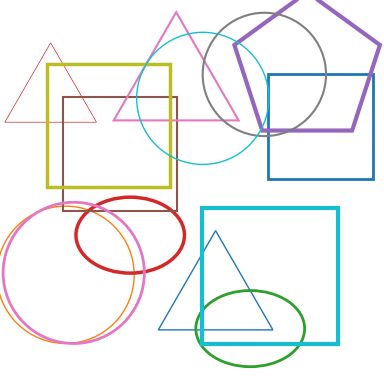[{"shape": "triangle", "thickness": 1, "radius": 0.86, "center": [0.56, 0.229]}, {"shape": "square", "thickness": 2, "radius": 0.68, "center": [0.833, 0.672]}, {"shape": "circle", "thickness": 1, "radius": 0.89, "center": [0.17, 0.286]}, {"shape": "oval", "thickness": 2, "radius": 0.71, "center": [0.65, 0.146]}, {"shape": "triangle", "thickness": 0.5, "radius": 0.69, "center": [0.132, 0.751]}, {"shape": "oval", "thickness": 2.5, "radius": 0.7, "center": [0.338, 0.389]}, {"shape": "pentagon", "thickness": 3, "radius": 0.99, "center": [0.798, 0.822]}, {"shape": "square", "thickness": 1.5, "radius": 0.74, "center": [0.311, 0.601]}, {"shape": "triangle", "thickness": 1.5, "radius": 0.94, "center": [0.458, 0.781]}, {"shape": "circle", "thickness": 2, "radius": 0.92, "center": [0.192, 0.291]}, {"shape": "circle", "thickness": 1.5, "radius": 0.8, "center": [0.687, 0.807]}, {"shape": "square", "thickness": 2.5, "radius": 0.8, "center": [0.282, 0.675]}, {"shape": "square", "thickness": 3, "radius": 0.89, "center": [0.702, 0.283]}, {"shape": "circle", "thickness": 1, "radius": 0.86, "center": [0.527, 0.744]}]